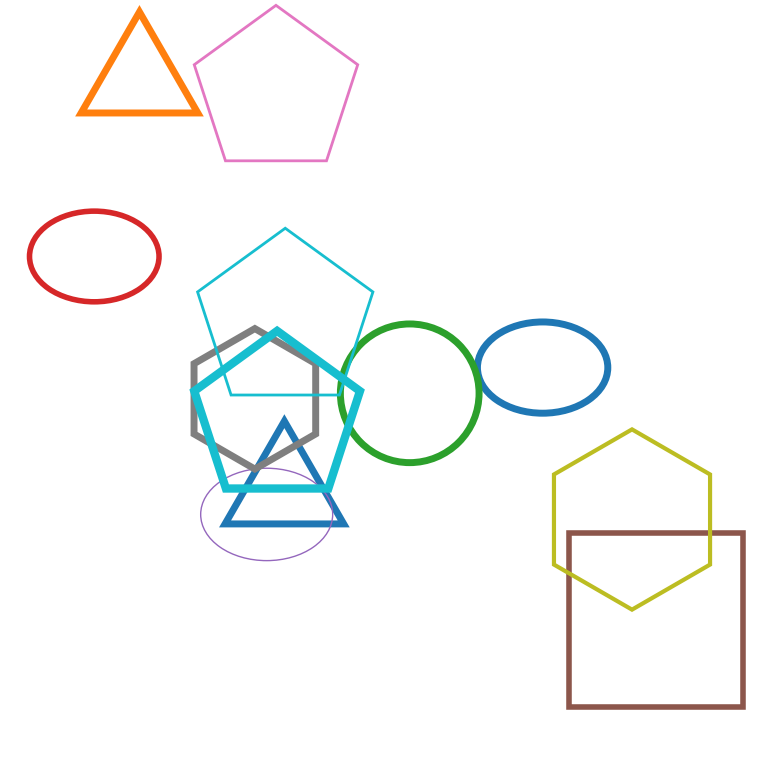[{"shape": "triangle", "thickness": 2.5, "radius": 0.44, "center": [0.369, 0.364]}, {"shape": "oval", "thickness": 2.5, "radius": 0.42, "center": [0.705, 0.523]}, {"shape": "triangle", "thickness": 2.5, "radius": 0.44, "center": [0.181, 0.897]}, {"shape": "circle", "thickness": 2.5, "radius": 0.45, "center": [0.532, 0.489]}, {"shape": "oval", "thickness": 2, "radius": 0.42, "center": [0.122, 0.667]}, {"shape": "oval", "thickness": 0.5, "radius": 0.43, "center": [0.346, 0.332]}, {"shape": "square", "thickness": 2, "radius": 0.57, "center": [0.852, 0.195]}, {"shape": "pentagon", "thickness": 1, "radius": 0.56, "center": [0.358, 0.881]}, {"shape": "hexagon", "thickness": 2.5, "radius": 0.46, "center": [0.331, 0.482]}, {"shape": "hexagon", "thickness": 1.5, "radius": 0.59, "center": [0.821, 0.325]}, {"shape": "pentagon", "thickness": 1, "radius": 0.6, "center": [0.37, 0.584]}, {"shape": "pentagon", "thickness": 3, "radius": 0.57, "center": [0.36, 0.457]}]